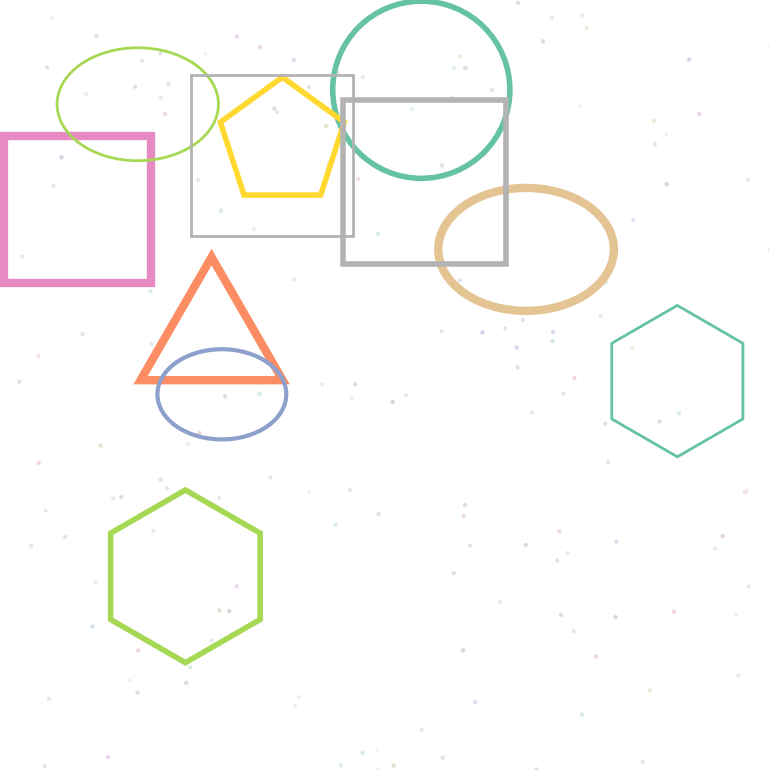[{"shape": "hexagon", "thickness": 1, "radius": 0.49, "center": [0.88, 0.505]}, {"shape": "circle", "thickness": 2, "radius": 0.58, "center": [0.547, 0.883]}, {"shape": "triangle", "thickness": 3, "radius": 0.53, "center": [0.275, 0.56]}, {"shape": "oval", "thickness": 1.5, "radius": 0.42, "center": [0.288, 0.488]}, {"shape": "square", "thickness": 3, "radius": 0.48, "center": [0.1, 0.728]}, {"shape": "oval", "thickness": 1, "radius": 0.52, "center": [0.179, 0.865]}, {"shape": "hexagon", "thickness": 2, "radius": 0.56, "center": [0.241, 0.252]}, {"shape": "pentagon", "thickness": 2, "radius": 0.42, "center": [0.367, 0.815]}, {"shape": "oval", "thickness": 3, "radius": 0.57, "center": [0.683, 0.676]}, {"shape": "square", "thickness": 2, "radius": 0.53, "center": [0.552, 0.763]}, {"shape": "square", "thickness": 1, "radius": 0.52, "center": [0.353, 0.798]}]